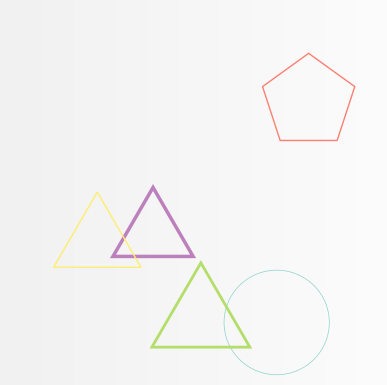[{"shape": "circle", "thickness": 0.5, "radius": 0.68, "center": [0.714, 0.162]}, {"shape": "pentagon", "thickness": 1, "radius": 0.63, "center": [0.797, 0.736]}, {"shape": "triangle", "thickness": 2, "radius": 0.73, "center": [0.518, 0.171]}, {"shape": "triangle", "thickness": 2.5, "radius": 0.6, "center": [0.395, 0.394]}, {"shape": "triangle", "thickness": 1, "radius": 0.65, "center": [0.251, 0.371]}]